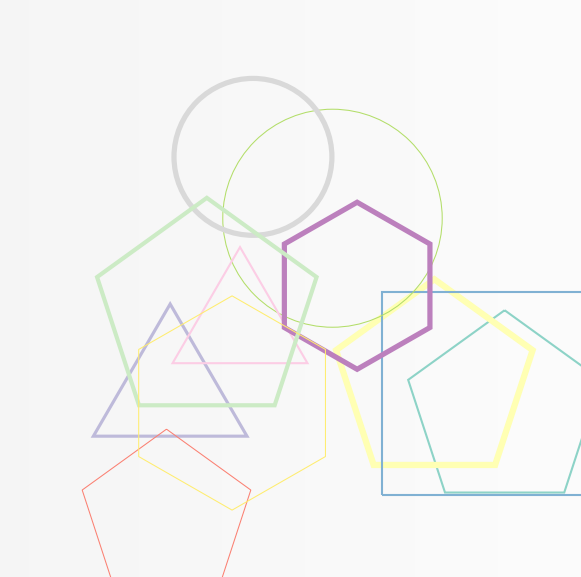[{"shape": "pentagon", "thickness": 1, "radius": 0.87, "center": [0.868, 0.287]}, {"shape": "pentagon", "thickness": 3, "radius": 0.89, "center": [0.747, 0.338]}, {"shape": "triangle", "thickness": 1.5, "radius": 0.76, "center": [0.293, 0.32]}, {"shape": "pentagon", "thickness": 0.5, "radius": 0.76, "center": [0.286, 0.103]}, {"shape": "square", "thickness": 1, "radius": 0.88, "center": [0.834, 0.317]}, {"shape": "circle", "thickness": 0.5, "radius": 0.94, "center": [0.572, 0.621]}, {"shape": "triangle", "thickness": 1, "radius": 0.67, "center": [0.413, 0.437]}, {"shape": "circle", "thickness": 2.5, "radius": 0.68, "center": [0.435, 0.728]}, {"shape": "hexagon", "thickness": 2.5, "radius": 0.72, "center": [0.614, 0.504]}, {"shape": "pentagon", "thickness": 2, "radius": 0.99, "center": [0.356, 0.458]}, {"shape": "hexagon", "thickness": 0.5, "radius": 0.93, "center": [0.399, 0.301]}]